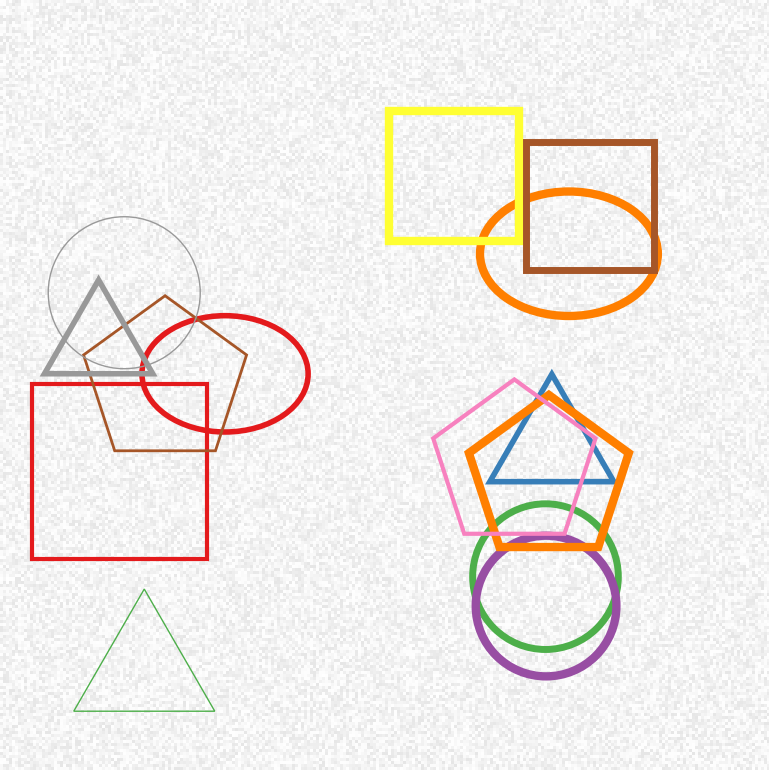[{"shape": "oval", "thickness": 2, "radius": 0.54, "center": [0.292, 0.514]}, {"shape": "square", "thickness": 1.5, "radius": 0.57, "center": [0.155, 0.388]}, {"shape": "triangle", "thickness": 2, "radius": 0.46, "center": [0.717, 0.421]}, {"shape": "triangle", "thickness": 0.5, "radius": 0.53, "center": [0.187, 0.129]}, {"shape": "circle", "thickness": 2.5, "radius": 0.47, "center": [0.708, 0.251]}, {"shape": "circle", "thickness": 3, "radius": 0.46, "center": [0.709, 0.213]}, {"shape": "oval", "thickness": 3, "radius": 0.58, "center": [0.739, 0.67]}, {"shape": "pentagon", "thickness": 3, "radius": 0.55, "center": [0.713, 0.378]}, {"shape": "square", "thickness": 3, "radius": 0.42, "center": [0.59, 0.771]}, {"shape": "pentagon", "thickness": 1, "radius": 0.56, "center": [0.214, 0.505]}, {"shape": "square", "thickness": 2.5, "radius": 0.42, "center": [0.766, 0.733]}, {"shape": "pentagon", "thickness": 1.5, "radius": 0.55, "center": [0.668, 0.396]}, {"shape": "triangle", "thickness": 2, "radius": 0.41, "center": [0.128, 0.555]}, {"shape": "circle", "thickness": 0.5, "radius": 0.49, "center": [0.161, 0.62]}]